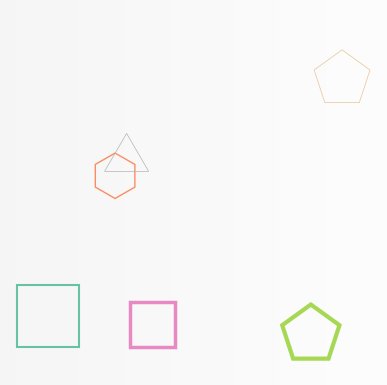[{"shape": "square", "thickness": 1.5, "radius": 0.4, "center": [0.123, 0.179]}, {"shape": "hexagon", "thickness": 1, "radius": 0.29, "center": [0.297, 0.543]}, {"shape": "square", "thickness": 2.5, "radius": 0.29, "center": [0.394, 0.158]}, {"shape": "pentagon", "thickness": 3, "radius": 0.39, "center": [0.802, 0.131]}, {"shape": "pentagon", "thickness": 0.5, "radius": 0.38, "center": [0.883, 0.795]}, {"shape": "triangle", "thickness": 0.5, "radius": 0.33, "center": [0.327, 0.588]}]